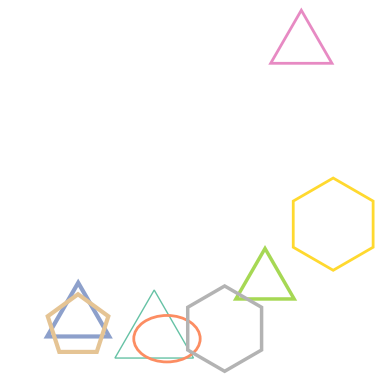[{"shape": "triangle", "thickness": 1, "radius": 0.59, "center": [0.401, 0.129]}, {"shape": "oval", "thickness": 2, "radius": 0.43, "center": [0.434, 0.12]}, {"shape": "triangle", "thickness": 3, "radius": 0.46, "center": [0.203, 0.173]}, {"shape": "triangle", "thickness": 2, "radius": 0.46, "center": [0.783, 0.882]}, {"shape": "triangle", "thickness": 2.5, "radius": 0.44, "center": [0.688, 0.267]}, {"shape": "hexagon", "thickness": 2, "radius": 0.6, "center": [0.865, 0.418]}, {"shape": "pentagon", "thickness": 3, "radius": 0.41, "center": [0.203, 0.153]}, {"shape": "hexagon", "thickness": 2.5, "radius": 0.55, "center": [0.584, 0.146]}]